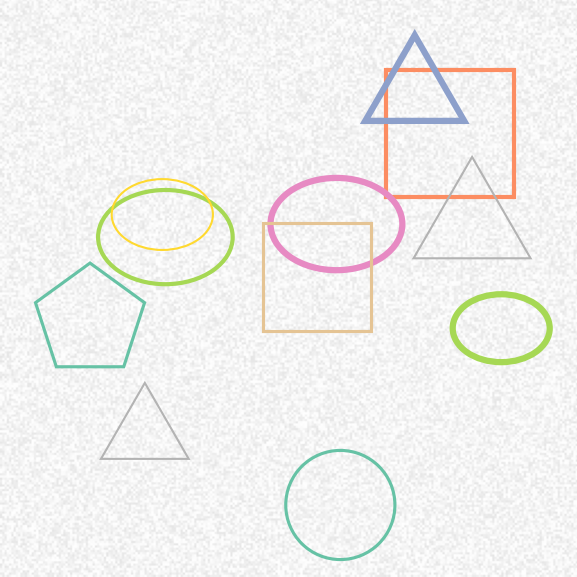[{"shape": "pentagon", "thickness": 1.5, "radius": 0.5, "center": [0.156, 0.444]}, {"shape": "circle", "thickness": 1.5, "radius": 0.47, "center": [0.589, 0.125]}, {"shape": "square", "thickness": 2, "radius": 0.55, "center": [0.779, 0.768]}, {"shape": "triangle", "thickness": 3, "radius": 0.49, "center": [0.718, 0.839]}, {"shape": "oval", "thickness": 3, "radius": 0.57, "center": [0.583, 0.611]}, {"shape": "oval", "thickness": 3, "radius": 0.42, "center": [0.868, 0.431]}, {"shape": "oval", "thickness": 2, "radius": 0.58, "center": [0.286, 0.589]}, {"shape": "oval", "thickness": 1, "radius": 0.44, "center": [0.281, 0.628]}, {"shape": "square", "thickness": 1.5, "radius": 0.47, "center": [0.548, 0.519]}, {"shape": "triangle", "thickness": 1, "radius": 0.58, "center": [0.817, 0.61]}, {"shape": "triangle", "thickness": 1, "radius": 0.44, "center": [0.251, 0.248]}]